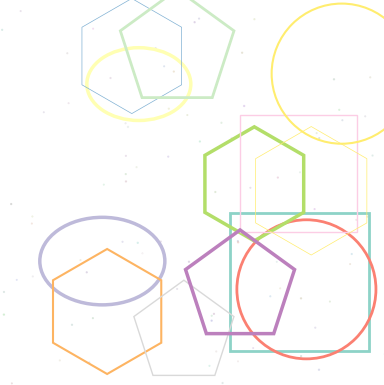[{"shape": "square", "thickness": 2, "radius": 0.9, "center": [0.777, 0.267]}, {"shape": "oval", "thickness": 2.5, "radius": 0.68, "center": [0.361, 0.782]}, {"shape": "oval", "thickness": 2.5, "radius": 0.81, "center": [0.266, 0.322]}, {"shape": "circle", "thickness": 2, "radius": 0.9, "center": [0.796, 0.249]}, {"shape": "hexagon", "thickness": 0.5, "radius": 0.75, "center": [0.342, 0.854]}, {"shape": "hexagon", "thickness": 1.5, "radius": 0.81, "center": [0.278, 0.191]}, {"shape": "hexagon", "thickness": 2.5, "radius": 0.74, "center": [0.661, 0.522]}, {"shape": "square", "thickness": 1, "radius": 0.76, "center": [0.775, 0.549]}, {"shape": "pentagon", "thickness": 1, "radius": 0.68, "center": [0.478, 0.136]}, {"shape": "pentagon", "thickness": 2.5, "radius": 0.74, "center": [0.624, 0.254]}, {"shape": "pentagon", "thickness": 2, "radius": 0.78, "center": [0.46, 0.872]}, {"shape": "hexagon", "thickness": 0.5, "radius": 0.83, "center": [0.808, 0.504]}, {"shape": "circle", "thickness": 1.5, "radius": 0.91, "center": [0.888, 0.809]}]